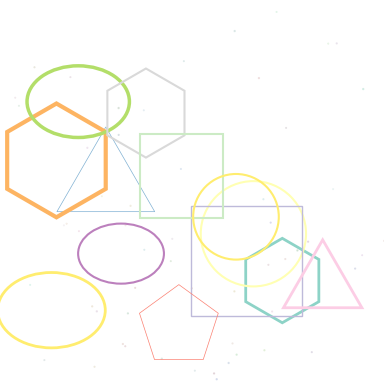[{"shape": "hexagon", "thickness": 2, "radius": 0.55, "center": [0.733, 0.271]}, {"shape": "circle", "thickness": 1.5, "radius": 0.68, "center": [0.658, 0.393]}, {"shape": "square", "thickness": 1, "radius": 0.72, "center": [0.641, 0.322]}, {"shape": "pentagon", "thickness": 0.5, "radius": 0.54, "center": [0.465, 0.153]}, {"shape": "triangle", "thickness": 0.5, "radius": 0.73, "center": [0.275, 0.524]}, {"shape": "hexagon", "thickness": 3, "radius": 0.74, "center": [0.147, 0.583]}, {"shape": "oval", "thickness": 2.5, "radius": 0.66, "center": [0.203, 0.736]}, {"shape": "triangle", "thickness": 2, "radius": 0.59, "center": [0.838, 0.259]}, {"shape": "hexagon", "thickness": 1.5, "radius": 0.58, "center": [0.379, 0.706]}, {"shape": "oval", "thickness": 1.5, "radius": 0.56, "center": [0.314, 0.341]}, {"shape": "square", "thickness": 1.5, "radius": 0.54, "center": [0.472, 0.543]}, {"shape": "oval", "thickness": 2, "radius": 0.7, "center": [0.134, 0.194]}, {"shape": "circle", "thickness": 1.5, "radius": 0.56, "center": [0.613, 0.437]}]